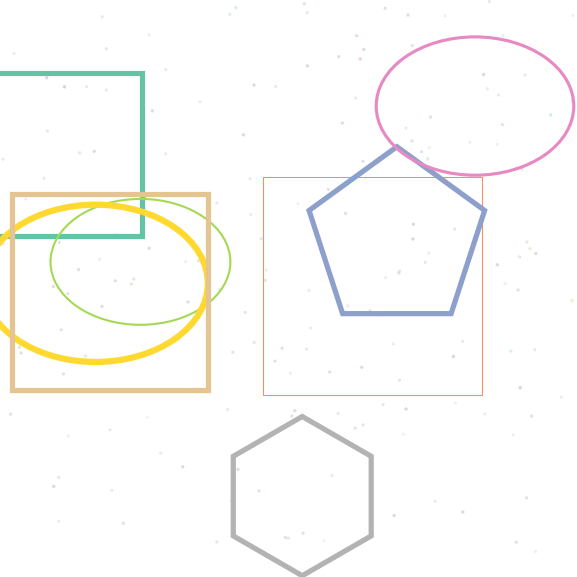[{"shape": "square", "thickness": 2.5, "radius": 0.7, "center": [0.105, 0.732]}, {"shape": "square", "thickness": 0.5, "radius": 0.95, "center": [0.645, 0.504]}, {"shape": "pentagon", "thickness": 2.5, "radius": 0.8, "center": [0.687, 0.585]}, {"shape": "oval", "thickness": 1.5, "radius": 0.86, "center": [0.822, 0.815]}, {"shape": "oval", "thickness": 1, "radius": 0.78, "center": [0.243, 0.546]}, {"shape": "oval", "thickness": 3, "radius": 0.97, "center": [0.165, 0.509]}, {"shape": "square", "thickness": 2.5, "radius": 0.85, "center": [0.191, 0.494]}, {"shape": "hexagon", "thickness": 2.5, "radius": 0.69, "center": [0.523, 0.14]}]